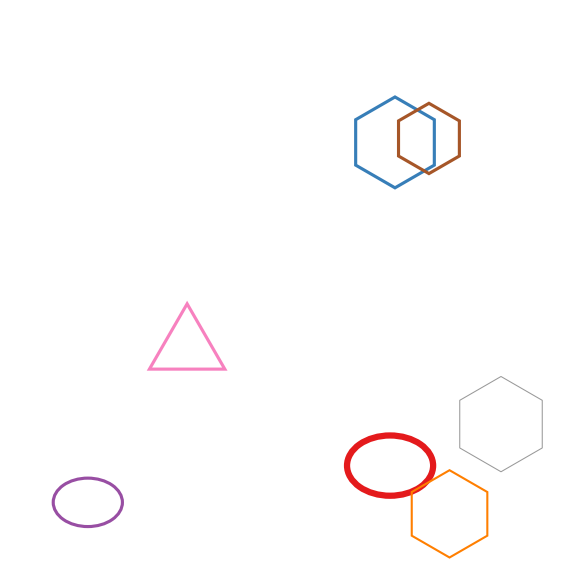[{"shape": "oval", "thickness": 3, "radius": 0.37, "center": [0.675, 0.193]}, {"shape": "hexagon", "thickness": 1.5, "radius": 0.39, "center": [0.684, 0.753]}, {"shape": "oval", "thickness": 1.5, "radius": 0.3, "center": [0.152, 0.129]}, {"shape": "hexagon", "thickness": 1, "radius": 0.38, "center": [0.778, 0.109]}, {"shape": "hexagon", "thickness": 1.5, "radius": 0.3, "center": [0.743, 0.759]}, {"shape": "triangle", "thickness": 1.5, "radius": 0.38, "center": [0.324, 0.398]}, {"shape": "hexagon", "thickness": 0.5, "radius": 0.41, "center": [0.868, 0.265]}]